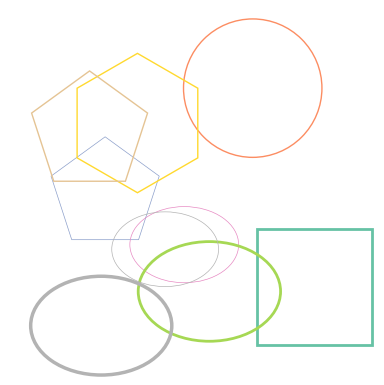[{"shape": "square", "thickness": 2, "radius": 0.75, "center": [0.816, 0.254]}, {"shape": "circle", "thickness": 1, "radius": 0.9, "center": [0.656, 0.771]}, {"shape": "pentagon", "thickness": 0.5, "radius": 0.74, "center": [0.273, 0.497]}, {"shape": "oval", "thickness": 0.5, "radius": 0.71, "center": [0.479, 0.364]}, {"shape": "oval", "thickness": 2, "radius": 0.92, "center": [0.544, 0.243]}, {"shape": "hexagon", "thickness": 1, "radius": 0.9, "center": [0.357, 0.68]}, {"shape": "pentagon", "thickness": 1, "radius": 0.79, "center": [0.233, 0.657]}, {"shape": "oval", "thickness": 0.5, "radius": 0.69, "center": [0.429, 0.353]}, {"shape": "oval", "thickness": 2.5, "radius": 0.92, "center": [0.263, 0.154]}]